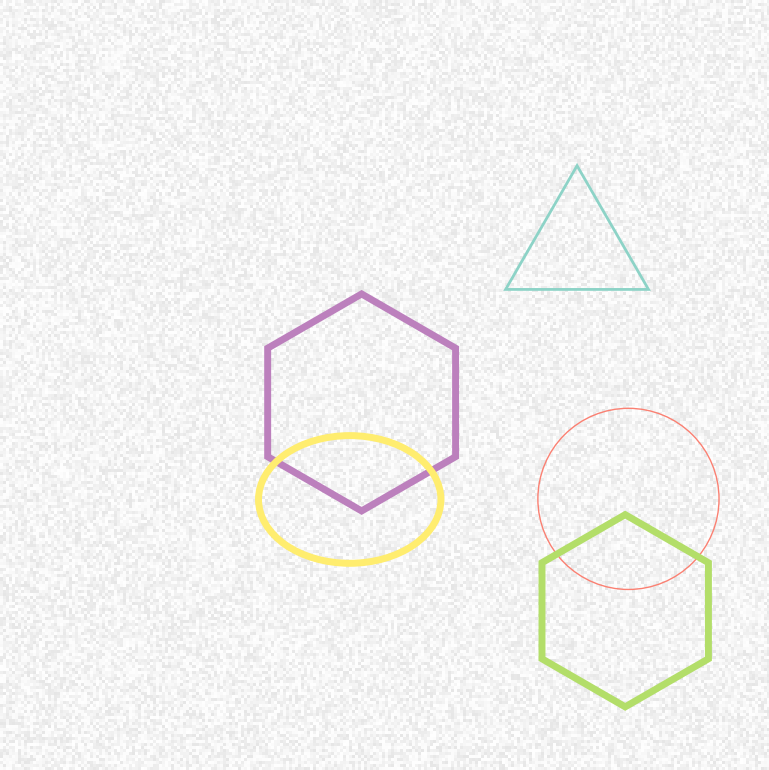[{"shape": "triangle", "thickness": 1, "radius": 0.54, "center": [0.749, 0.678]}, {"shape": "circle", "thickness": 0.5, "radius": 0.59, "center": [0.816, 0.352]}, {"shape": "hexagon", "thickness": 2.5, "radius": 0.62, "center": [0.812, 0.207]}, {"shape": "hexagon", "thickness": 2.5, "radius": 0.7, "center": [0.47, 0.477]}, {"shape": "oval", "thickness": 2.5, "radius": 0.59, "center": [0.454, 0.351]}]